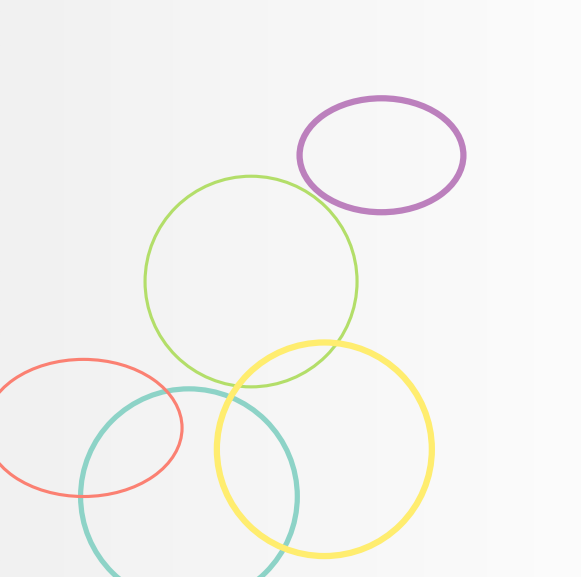[{"shape": "circle", "thickness": 2.5, "radius": 0.93, "center": [0.325, 0.139]}, {"shape": "oval", "thickness": 1.5, "radius": 0.85, "center": [0.144, 0.258]}, {"shape": "circle", "thickness": 1.5, "radius": 0.91, "center": [0.432, 0.512]}, {"shape": "oval", "thickness": 3, "radius": 0.7, "center": [0.656, 0.73]}, {"shape": "circle", "thickness": 3, "radius": 0.92, "center": [0.558, 0.221]}]